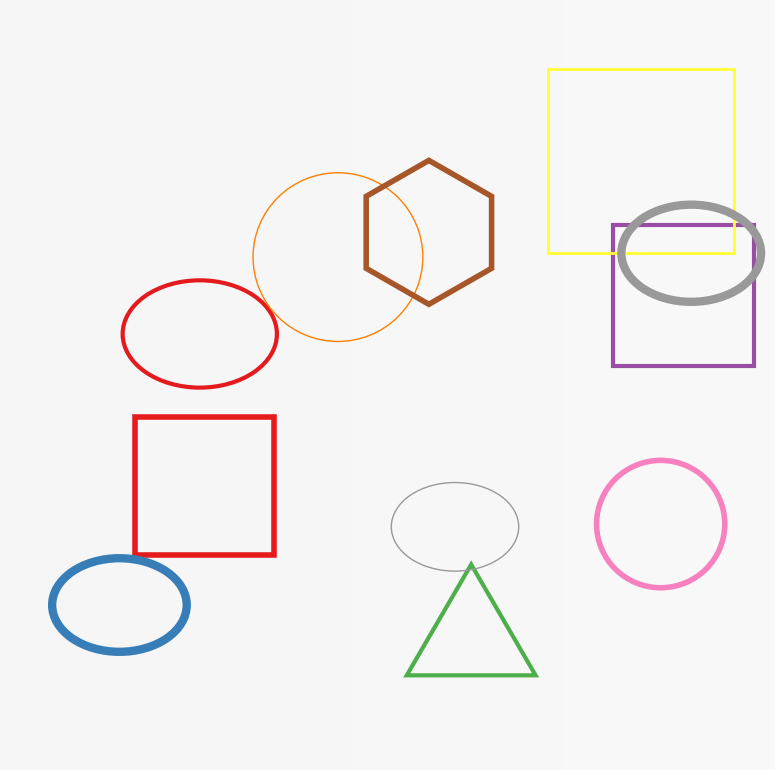[{"shape": "oval", "thickness": 1.5, "radius": 0.5, "center": [0.258, 0.566]}, {"shape": "square", "thickness": 2, "radius": 0.45, "center": [0.264, 0.369]}, {"shape": "oval", "thickness": 3, "radius": 0.43, "center": [0.154, 0.214]}, {"shape": "triangle", "thickness": 1.5, "radius": 0.48, "center": [0.608, 0.171]}, {"shape": "square", "thickness": 1.5, "radius": 0.46, "center": [0.882, 0.616]}, {"shape": "circle", "thickness": 0.5, "radius": 0.55, "center": [0.436, 0.666]}, {"shape": "square", "thickness": 1, "radius": 0.6, "center": [0.827, 0.791]}, {"shape": "hexagon", "thickness": 2, "radius": 0.47, "center": [0.553, 0.698]}, {"shape": "circle", "thickness": 2, "radius": 0.41, "center": [0.852, 0.319]}, {"shape": "oval", "thickness": 3, "radius": 0.45, "center": [0.892, 0.671]}, {"shape": "oval", "thickness": 0.5, "radius": 0.41, "center": [0.587, 0.316]}]